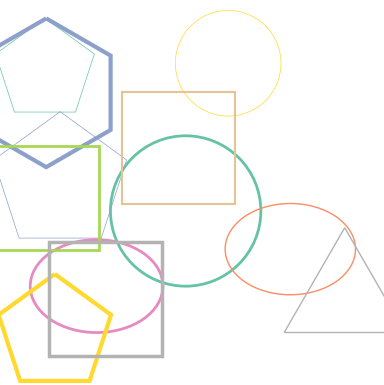[{"shape": "circle", "thickness": 2, "radius": 0.98, "center": [0.482, 0.452]}, {"shape": "pentagon", "thickness": 0.5, "radius": 0.67, "center": [0.117, 0.818]}, {"shape": "oval", "thickness": 1, "radius": 0.85, "center": [0.754, 0.353]}, {"shape": "hexagon", "thickness": 3, "radius": 0.97, "center": [0.12, 0.759]}, {"shape": "pentagon", "thickness": 0.5, "radius": 0.91, "center": [0.156, 0.528]}, {"shape": "oval", "thickness": 2, "radius": 0.86, "center": [0.251, 0.257]}, {"shape": "square", "thickness": 2, "radius": 0.67, "center": [0.122, 0.486]}, {"shape": "circle", "thickness": 0.5, "radius": 0.69, "center": [0.593, 0.836]}, {"shape": "pentagon", "thickness": 3, "radius": 0.77, "center": [0.142, 0.135]}, {"shape": "square", "thickness": 1.5, "radius": 0.73, "center": [0.464, 0.615]}, {"shape": "triangle", "thickness": 1, "radius": 0.91, "center": [0.895, 0.227]}, {"shape": "square", "thickness": 2.5, "radius": 0.74, "center": [0.274, 0.223]}]